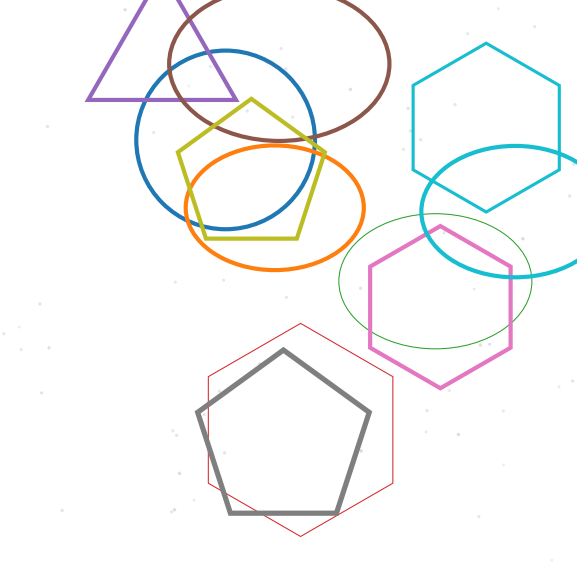[{"shape": "circle", "thickness": 2, "radius": 0.77, "center": [0.391, 0.757]}, {"shape": "oval", "thickness": 2, "radius": 0.77, "center": [0.476, 0.639]}, {"shape": "oval", "thickness": 0.5, "radius": 0.84, "center": [0.754, 0.512]}, {"shape": "hexagon", "thickness": 0.5, "radius": 0.92, "center": [0.521, 0.255]}, {"shape": "triangle", "thickness": 2, "radius": 0.74, "center": [0.281, 0.9]}, {"shape": "oval", "thickness": 2, "radius": 0.95, "center": [0.484, 0.889]}, {"shape": "hexagon", "thickness": 2, "radius": 0.7, "center": [0.763, 0.467]}, {"shape": "pentagon", "thickness": 2.5, "radius": 0.78, "center": [0.491, 0.237]}, {"shape": "pentagon", "thickness": 2, "radius": 0.67, "center": [0.435, 0.694]}, {"shape": "oval", "thickness": 2, "radius": 0.81, "center": [0.892, 0.633]}, {"shape": "hexagon", "thickness": 1.5, "radius": 0.73, "center": [0.842, 0.778]}]